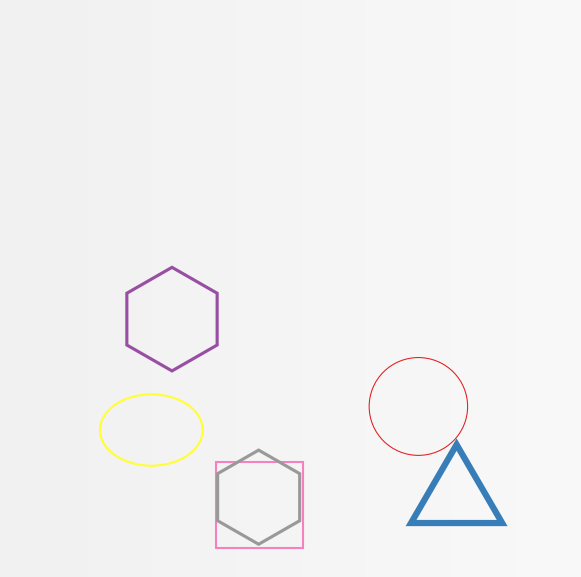[{"shape": "circle", "thickness": 0.5, "radius": 0.42, "center": [0.72, 0.295]}, {"shape": "triangle", "thickness": 3, "radius": 0.45, "center": [0.786, 0.139]}, {"shape": "hexagon", "thickness": 1.5, "radius": 0.45, "center": [0.296, 0.447]}, {"shape": "oval", "thickness": 1, "radius": 0.44, "center": [0.26, 0.255]}, {"shape": "square", "thickness": 1, "radius": 0.37, "center": [0.446, 0.124]}, {"shape": "hexagon", "thickness": 1.5, "radius": 0.41, "center": [0.445, 0.138]}]